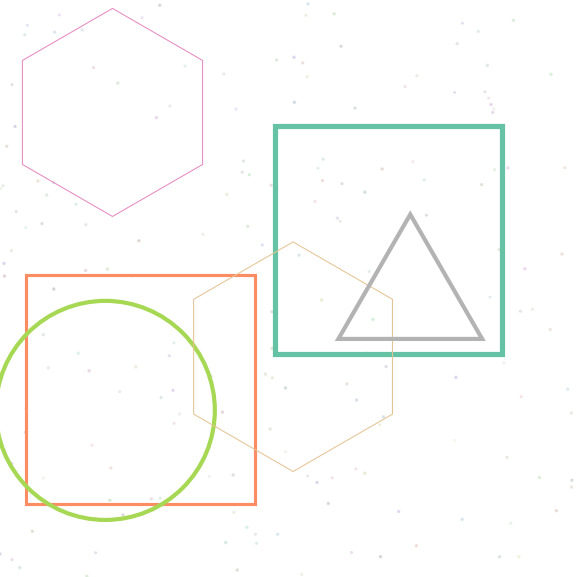[{"shape": "square", "thickness": 2.5, "radius": 0.98, "center": [0.673, 0.583]}, {"shape": "square", "thickness": 1.5, "radius": 0.99, "center": [0.244, 0.325]}, {"shape": "hexagon", "thickness": 0.5, "radius": 0.9, "center": [0.195, 0.804]}, {"shape": "circle", "thickness": 2, "radius": 0.95, "center": [0.182, 0.288]}, {"shape": "hexagon", "thickness": 0.5, "radius": 0.99, "center": [0.507, 0.381]}, {"shape": "triangle", "thickness": 2, "radius": 0.72, "center": [0.71, 0.484]}]